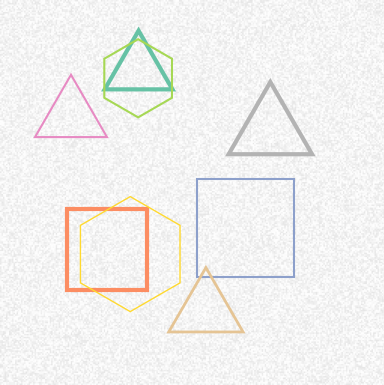[{"shape": "triangle", "thickness": 3, "radius": 0.51, "center": [0.36, 0.819]}, {"shape": "square", "thickness": 3, "radius": 0.52, "center": [0.277, 0.352]}, {"shape": "square", "thickness": 1.5, "radius": 0.63, "center": [0.637, 0.408]}, {"shape": "triangle", "thickness": 1.5, "radius": 0.54, "center": [0.184, 0.698]}, {"shape": "hexagon", "thickness": 1.5, "radius": 0.51, "center": [0.359, 0.797]}, {"shape": "hexagon", "thickness": 1, "radius": 0.75, "center": [0.338, 0.34]}, {"shape": "triangle", "thickness": 2, "radius": 0.56, "center": [0.535, 0.194]}, {"shape": "triangle", "thickness": 3, "radius": 0.62, "center": [0.702, 0.662]}]